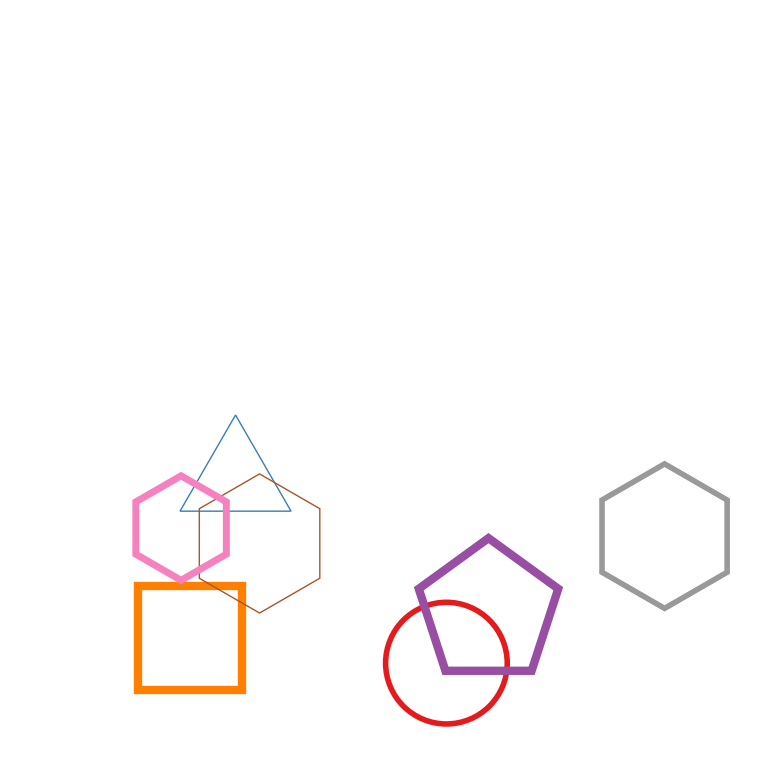[{"shape": "circle", "thickness": 2, "radius": 0.39, "center": [0.58, 0.139]}, {"shape": "triangle", "thickness": 0.5, "radius": 0.42, "center": [0.306, 0.378]}, {"shape": "pentagon", "thickness": 3, "radius": 0.48, "center": [0.634, 0.206]}, {"shape": "square", "thickness": 3, "radius": 0.34, "center": [0.247, 0.171]}, {"shape": "hexagon", "thickness": 0.5, "radius": 0.45, "center": [0.337, 0.294]}, {"shape": "hexagon", "thickness": 2.5, "radius": 0.34, "center": [0.235, 0.314]}, {"shape": "hexagon", "thickness": 2, "radius": 0.47, "center": [0.863, 0.304]}]